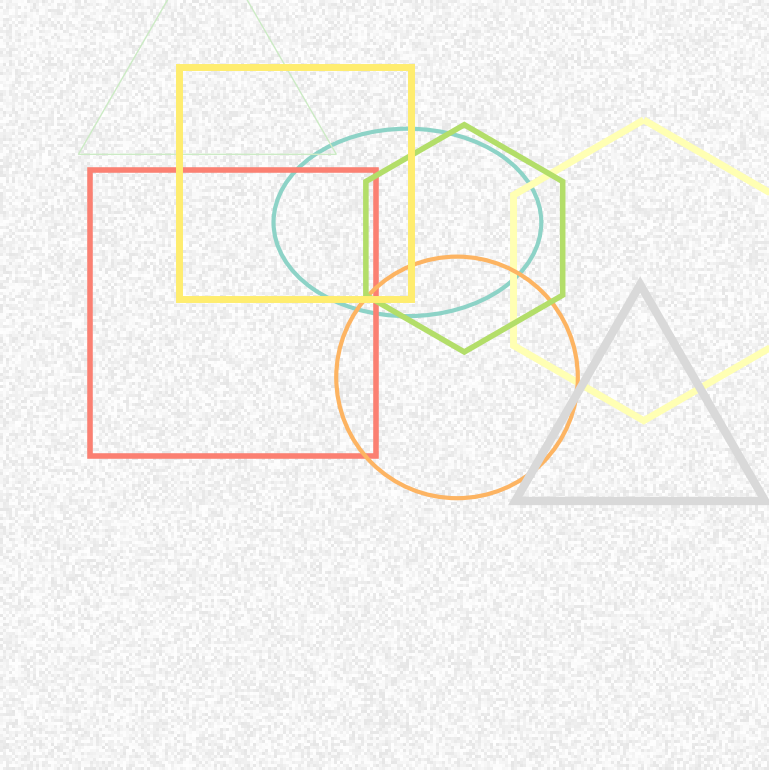[{"shape": "oval", "thickness": 1.5, "radius": 0.87, "center": [0.529, 0.711]}, {"shape": "hexagon", "thickness": 2.5, "radius": 0.98, "center": [0.836, 0.649]}, {"shape": "square", "thickness": 2, "radius": 0.93, "center": [0.303, 0.593]}, {"shape": "circle", "thickness": 1.5, "radius": 0.78, "center": [0.594, 0.51]}, {"shape": "hexagon", "thickness": 2, "radius": 0.74, "center": [0.603, 0.69]}, {"shape": "triangle", "thickness": 3, "radius": 0.94, "center": [0.831, 0.443]}, {"shape": "triangle", "thickness": 0.5, "radius": 0.97, "center": [0.269, 0.896]}, {"shape": "square", "thickness": 2.5, "radius": 0.75, "center": [0.383, 0.762]}]